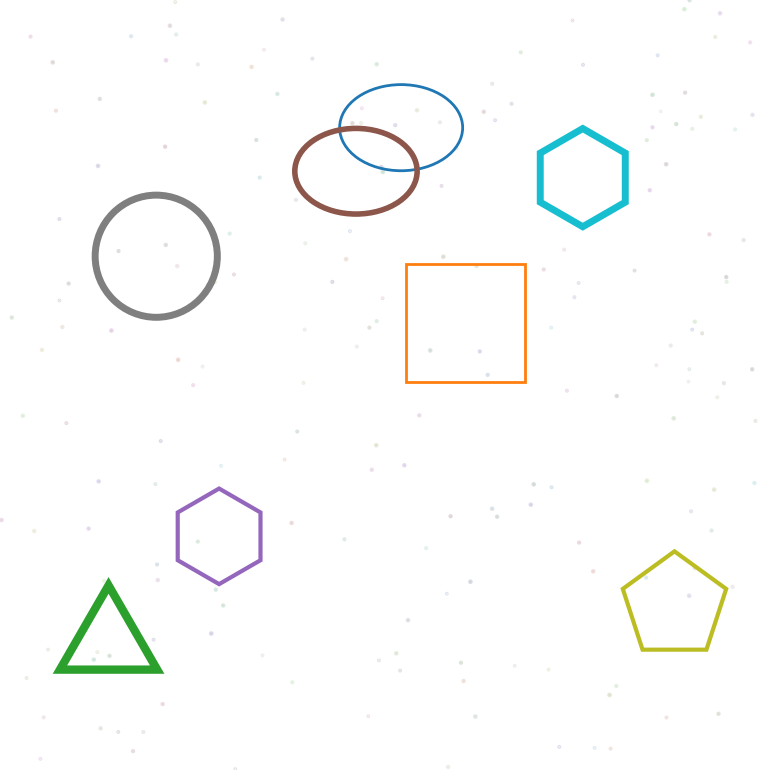[{"shape": "oval", "thickness": 1, "radius": 0.4, "center": [0.521, 0.834]}, {"shape": "square", "thickness": 1, "radius": 0.39, "center": [0.604, 0.581]}, {"shape": "triangle", "thickness": 3, "radius": 0.36, "center": [0.141, 0.167]}, {"shape": "hexagon", "thickness": 1.5, "radius": 0.31, "center": [0.285, 0.303]}, {"shape": "oval", "thickness": 2, "radius": 0.4, "center": [0.462, 0.778]}, {"shape": "circle", "thickness": 2.5, "radius": 0.4, "center": [0.203, 0.667]}, {"shape": "pentagon", "thickness": 1.5, "radius": 0.35, "center": [0.876, 0.213]}, {"shape": "hexagon", "thickness": 2.5, "radius": 0.32, "center": [0.757, 0.769]}]